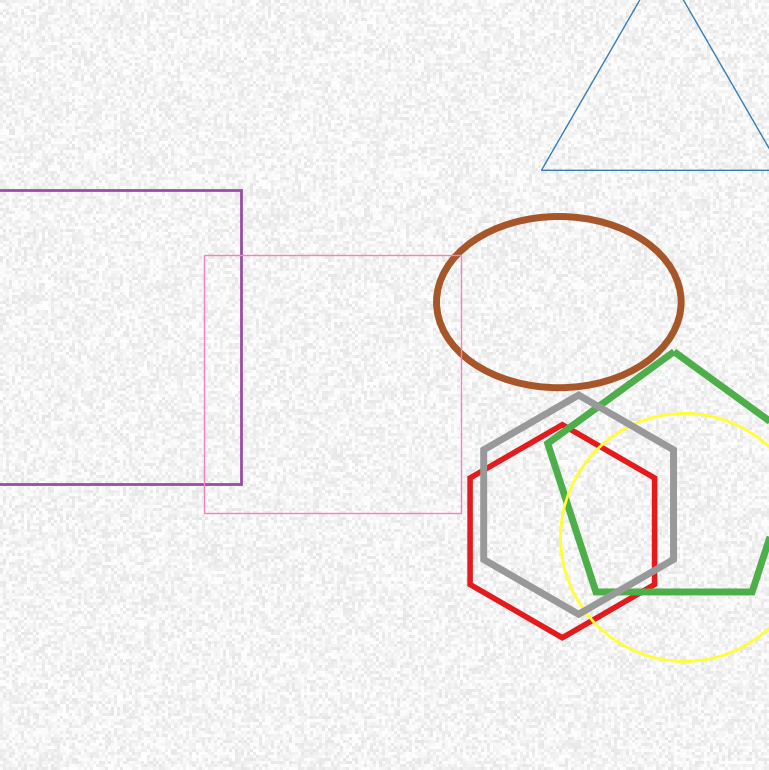[{"shape": "hexagon", "thickness": 2, "radius": 0.69, "center": [0.73, 0.31]}, {"shape": "triangle", "thickness": 0.5, "radius": 0.9, "center": [0.859, 0.869]}, {"shape": "pentagon", "thickness": 2.5, "radius": 0.86, "center": [0.875, 0.371]}, {"shape": "square", "thickness": 1, "radius": 0.96, "center": [0.122, 0.563]}, {"shape": "circle", "thickness": 1, "radius": 0.81, "center": [0.889, 0.302]}, {"shape": "oval", "thickness": 2.5, "radius": 0.79, "center": [0.726, 0.608]}, {"shape": "square", "thickness": 0.5, "radius": 0.84, "center": [0.432, 0.501]}, {"shape": "hexagon", "thickness": 2.5, "radius": 0.71, "center": [0.751, 0.345]}]